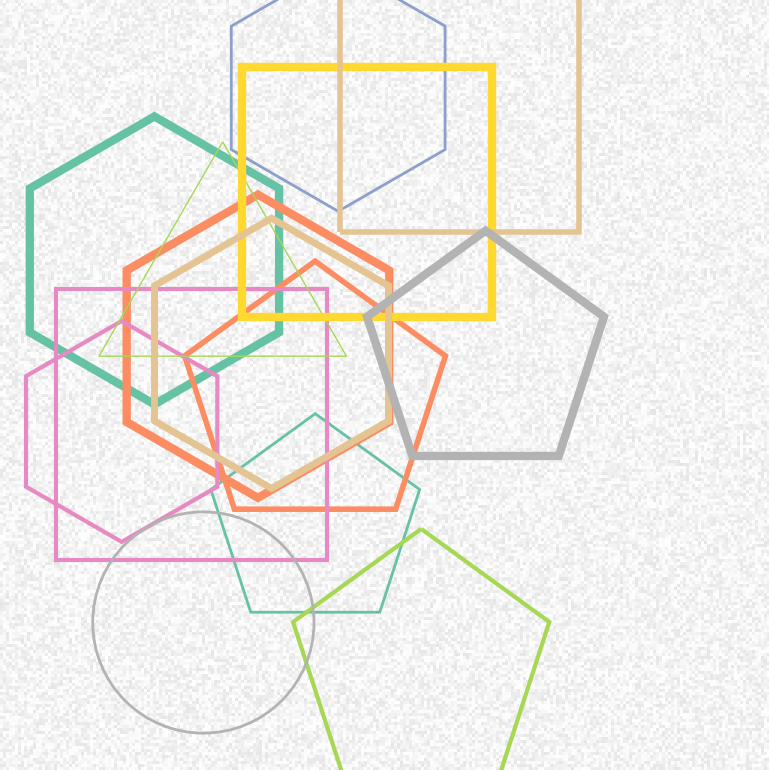[{"shape": "hexagon", "thickness": 3, "radius": 0.93, "center": [0.201, 0.662]}, {"shape": "pentagon", "thickness": 1, "radius": 0.71, "center": [0.409, 0.32]}, {"shape": "pentagon", "thickness": 2, "radius": 0.89, "center": [0.409, 0.483]}, {"shape": "hexagon", "thickness": 3, "radius": 0.98, "center": [0.335, 0.55]}, {"shape": "hexagon", "thickness": 1, "radius": 0.8, "center": [0.439, 0.886]}, {"shape": "hexagon", "thickness": 1.5, "radius": 0.72, "center": [0.158, 0.44]}, {"shape": "square", "thickness": 1.5, "radius": 0.88, "center": [0.249, 0.449]}, {"shape": "triangle", "thickness": 0.5, "radius": 0.93, "center": [0.289, 0.63]}, {"shape": "pentagon", "thickness": 1.5, "radius": 0.87, "center": [0.547, 0.138]}, {"shape": "square", "thickness": 3, "radius": 0.81, "center": [0.477, 0.751]}, {"shape": "square", "thickness": 2, "radius": 0.78, "center": [0.597, 0.854]}, {"shape": "hexagon", "thickness": 2.5, "radius": 0.88, "center": [0.353, 0.541]}, {"shape": "circle", "thickness": 1, "radius": 0.72, "center": [0.264, 0.192]}, {"shape": "pentagon", "thickness": 3, "radius": 0.81, "center": [0.631, 0.539]}]